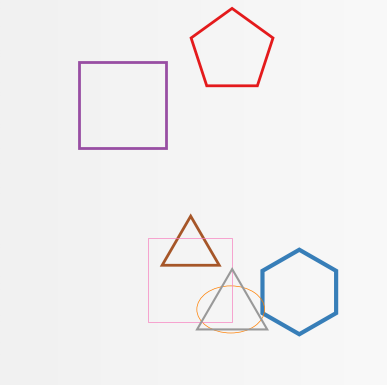[{"shape": "pentagon", "thickness": 2, "radius": 0.56, "center": [0.599, 0.867]}, {"shape": "hexagon", "thickness": 3, "radius": 0.55, "center": [0.772, 0.242]}, {"shape": "square", "thickness": 2, "radius": 0.56, "center": [0.315, 0.727]}, {"shape": "oval", "thickness": 0.5, "radius": 0.44, "center": [0.595, 0.196]}, {"shape": "triangle", "thickness": 2, "radius": 0.43, "center": [0.492, 0.354]}, {"shape": "square", "thickness": 0.5, "radius": 0.54, "center": [0.491, 0.272]}, {"shape": "triangle", "thickness": 1.5, "radius": 0.52, "center": [0.599, 0.197]}]